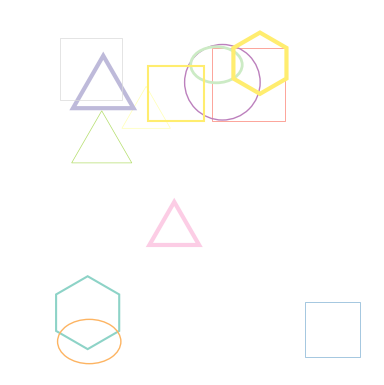[{"shape": "hexagon", "thickness": 1.5, "radius": 0.47, "center": [0.228, 0.188]}, {"shape": "triangle", "thickness": 0.5, "radius": 0.36, "center": [0.38, 0.703]}, {"shape": "triangle", "thickness": 3, "radius": 0.45, "center": [0.268, 0.764]}, {"shape": "square", "thickness": 0.5, "radius": 0.47, "center": [0.645, 0.78]}, {"shape": "square", "thickness": 0.5, "radius": 0.36, "center": [0.863, 0.145]}, {"shape": "oval", "thickness": 1, "radius": 0.41, "center": [0.232, 0.113]}, {"shape": "triangle", "thickness": 0.5, "radius": 0.45, "center": [0.264, 0.622]}, {"shape": "triangle", "thickness": 3, "radius": 0.37, "center": [0.453, 0.401]}, {"shape": "square", "thickness": 0.5, "radius": 0.4, "center": [0.236, 0.821]}, {"shape": "circle", "thickness": 1, "radius": 0.49, "center": [0.578, 0.786]}, {"shape": "oval", "thickness": 2, "radius": 0.33, "center": [0.562, 0.832]}, {"shape": "square", "thickness": 1.5, "radius": 0.36, "center": [0.456, 0.757]}, {"shape": "hexagon", "thickness": 3, "radius": 0.4, "center": [0.675, 0.836]}]